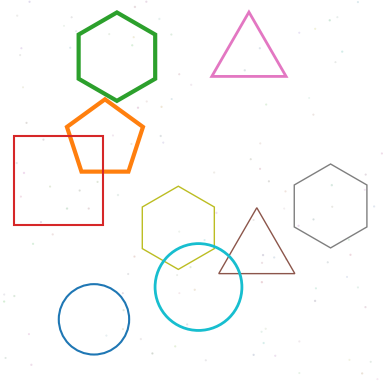[{"shape": "circle", "thickness": 1.5, "radius": 0.46, "center": [0.244, 0.171]}, {"shape": "pentagon", "thickness": 3, "radius": 0.52, "center": [0.273, 0.638]}, {"shape": "hexagon", "thickness": 3, "radius": 0.57, "center": [0.304, 0.853]}, {"shape": "square", "thickness": 1.5, "radius": 0.58, "center": [0.153, 0.532]}, {"shape": "triangle", "thickness": 1, "radius": 0.57, "center": [0.667, 0.346]}, {"shape": "triangle", "thickness": 2, "radius": 0.56, "center": [0.647, 0.857]}, {"shape": "hexagon", "thickness": 1, "radius": 0.54, "center": [0.859, 0.465]}, {"shape": "hexagon", "thickness": 1, "radius": 0.54, "center": [0.463, 0.408]}, {"shape": "circle", "thickness": 2, "radius": 0.56, "center": [0.516, 0.254]}]